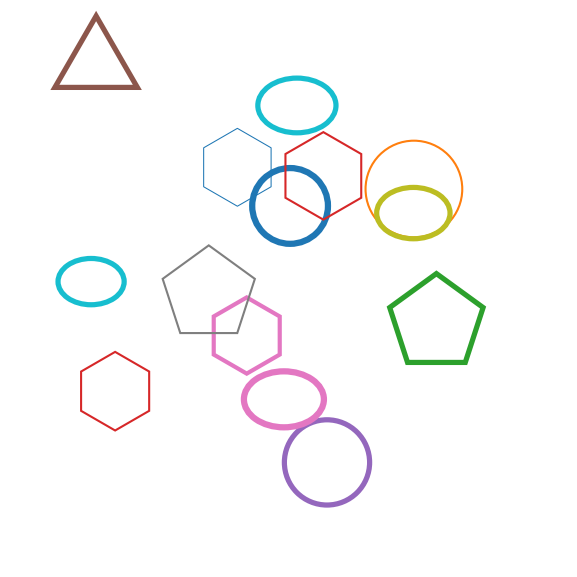[{"shape": "hexagon", "thickness": 0.5, "radius": 0.34, "center": [0.411, 0.709]}, {"shape": "circle", "thickness": 3, "radius": 0.33, "center": [0.502, 0.643]}, {"shape": "circle", "thickness": 1, "radius": 0.42, "center": [0.717, 0.672]}, {"shape": "pentagon", "thickness": 2.5, "radius": 0.43, "center": [0.756, 0.44]}, {"shape": "hexagon", "thickness": 1, "radius": 0.38, "center": [0.56, 0.695]}, {"shape": "hexagon", "thickness": 1, "radius": 0.34, "center": [0.199, 0.322]}, {"shape": "circle", "thickness": 2.5, "radius": 0.37, "center": [0.566, 0.198]}, {"shape": "triangle", "thickness": 2.5, "radius": 0.41, "center": [0.166, 0.889]}, {"shape": "hexagon", "thickness": 2, "radius": 0.33, "center": [0.427, 0.418]}, {"shape": "oval", "thickness": 3, "radius": 0.35, "center": [0.492, 0.308]}, {"shape": "pentagon", "thickness": 1, "radius": 0.42, "center": [0.361, 0.49]}, {"shape": "oval", "thickness": 2.5, "radius": 0.32, "center": [0.716, 0.63]}, {"shape": "oval", "thickness": 2.5, "radius": 0.34, "center": [0.514, 0.817]}, {"shape": "oval", "thickness": 2.5, "radius": 0.29, "center": [0.158, 0.511]}]